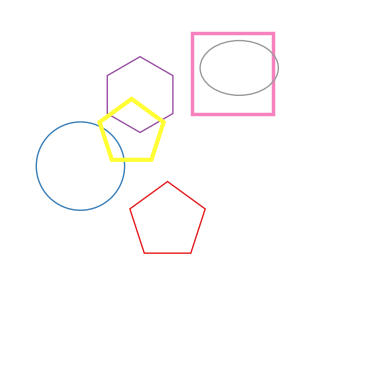[{"shape": "pentagon", "thickness": 1, "radius": 0.51, "center": [0.435, 0.426]}, {"shape": "circle", "thickness": 1, "radius": 0.57, "center": [0.209, 0.569]}, {"shape": "hexagon", "thickness": 1, "radius": 0.49, "center": [0.364, 0.754]}, {"shape": "pentagon", "thickness": 3, "radius": 0.44, "center": [0.342, 0.656]}, {"shape": "square", "thickness": 2.5, "radius": 0.53, "center": [0.603, 0.809]}, {"shape": "oval", "thickness": 1, "radius": 0.51, "center": [0.621, 0.824]}]